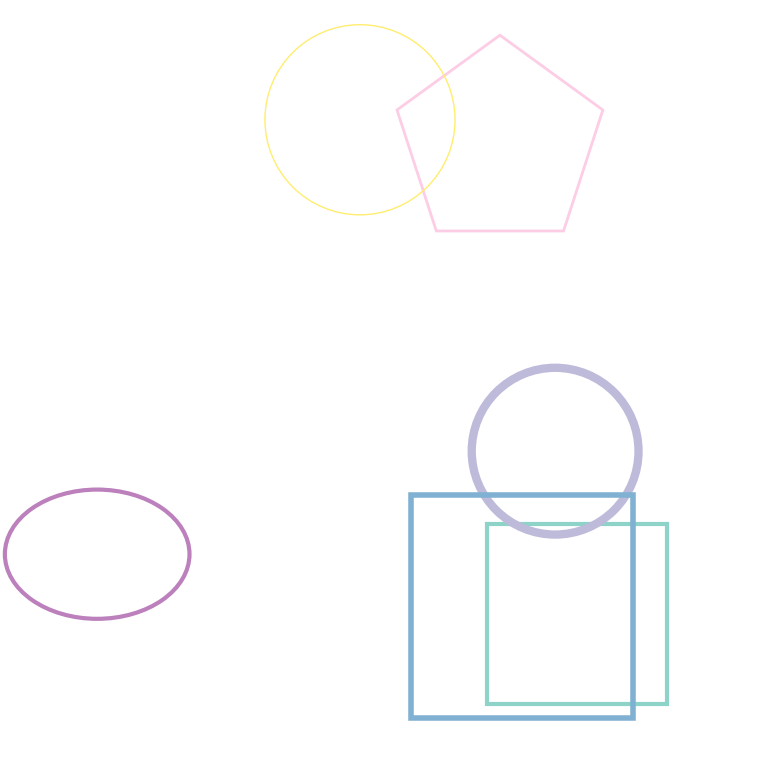[{"shape": "square", "thickness": 1.5, "radius": 0.58, "center": [0.749, 0.202]}, {"shape": "circle", "thickness": 3, "radius": 0.54, "center": [0.721, 0.414]}, {"shape": "square", "thickness": 2, "radius": 0.72, "center": [0.678, 0.213]}, {"shape": "pentagon", "thickness": 1, "radius": 0.7, "center": [0.649, 0.814]}, {"shape": "oval", "thickness": 1.5, "radius": 0.6, "center": [0.126, 0.28]}, {"shape": "circle", "thickness": 0.5, "radius": 0.62, "center": [0.467, 0.844]}]